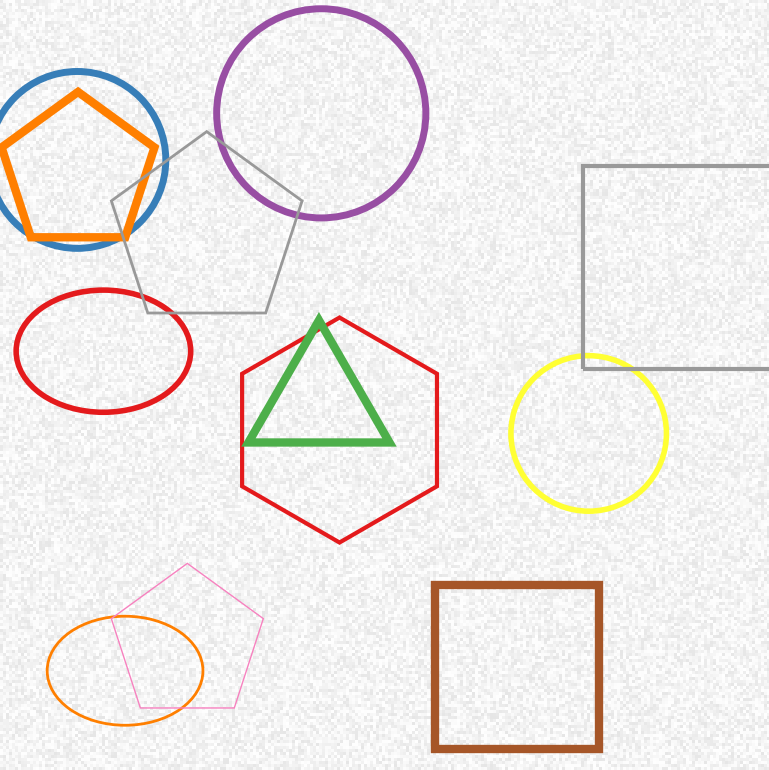[{"shape": "oval", "thickness": 2, "radius": 0.57, "center": [0.134, 0.544]}, {"shape": "hexagon", "thickness": 1.5, "radius": 0.73, "center": [0.441, 0.442]}, {"shape": "circle", "thickness": 2.5, "radius": 0.57, "center": [0.1, 0.792]}, {"shape": "triangle", "thickness": 3, "radius": 0.53, "center": [0.414, 0.478]}, {"shape": "circle", "thickness": 2.5, "radius": 0.68, "center": [0.417, 0.853]}, {"shape": "oval", "thickness": 1, "radius": 0.51, "center": [0.162, 0.129]}, {"shape": "pentagon", "thickness": 3, "radius": 0.52, "center": [0.101, 0.776]}, {"shape": "circle", "thickness": 2, "radius": 0.5, "center": [0.765, 0.437]}, {"shape": "square", "thickness": 3, "radius": 0.53, "center": [0.671, 0.134]}, {"shape": "pentagon", "thickness": 0.5, "radius": 0.52, "center": [0.243, 0.165]}, {"shape": "square", "thickness": 1.5, "radius": 0.66, "center": [0.889, 0.653]}, {"shape": "pentagon", "thickness": 1, "radius": 0.65, "center": [0.268, 0.699]}]